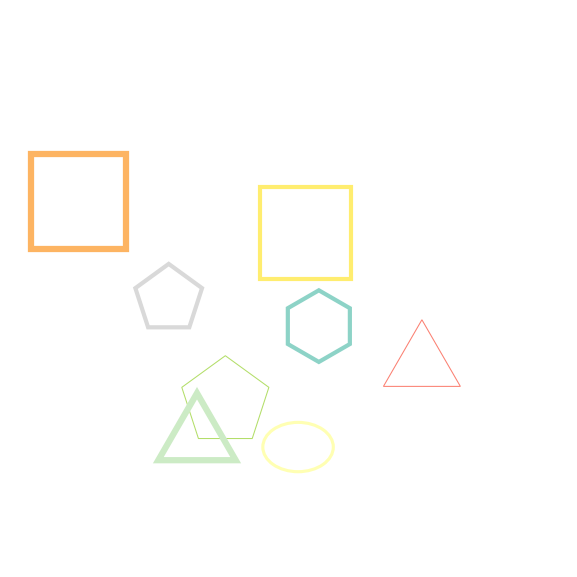[{"shape": "hexagon", "thickness": 2, "radius": 0.31, "center": [0.552, 0.434]}, {"shape": "oval", "thickness": 1.5, "radius": 0.31, "center": [0.516, 0.225]}, {"shape": "triangle", "thickness": 0.5, "radius": 0.38, "center": [0.731, 0.369]}, {"shape": "square", "thickness": 3, "radius": 0.41, "center": [0.137, 0.65]}, {"shape": "pentagon", "thickness": 0.5, "radius": 0.4, "center": [0.39, 0.304]}, {"shape": "pentagon", "thickness": 2, "radius": 0.3, "center": [0.292, 0.481]}, {"shape": "triangle", "thickness": 3, "radius": 0.39, "center": [0.341, 0.241]}, {"shape": "square", "thickness": 2, "radius": 0.4, "center": [0.529, 0.596]}]